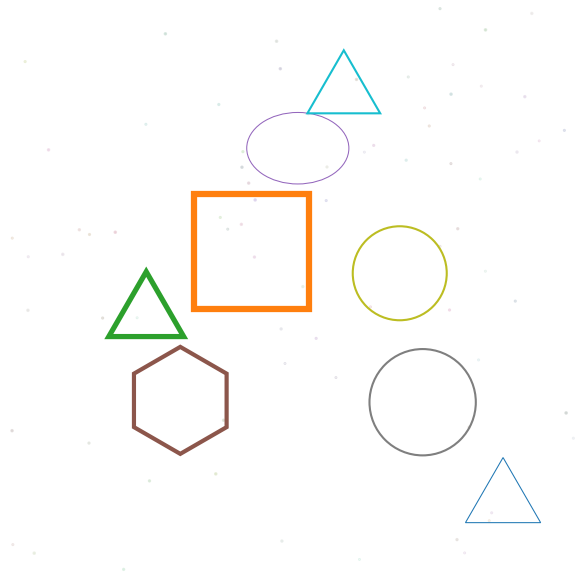[{"shape": "triangle", "thickness": 0.5, "radius": 0.38, "center": [0.871, 0.132]}, {"shape": "square", "thickness": 3, "radius": 0.5, "center": [0.435, 0.563]}, {"shape": "triangle", "thickness": 2.5, "radius": 0.37, "center": [0.253, 0.454]}, {"shape": "oval", "thickness": 0.5, "radius": 0.44, "center": [0.516, 0.742]}, {"shape": "hexagon", "thickness": 2, "radius": 0.46, "center": [0.312, 0.306]}, {"shape": "circle", "thickness": 1, "radius": 0.46, "center": [0.732, 0.303]}, {"shape": "circle", "thickness": 1, "radius": 0.41, "center": [0.692, 0.526]}, {"shape": "triangle", "thickness": 1, "radius": 0.36, "center": [0.595, 0.839]}]